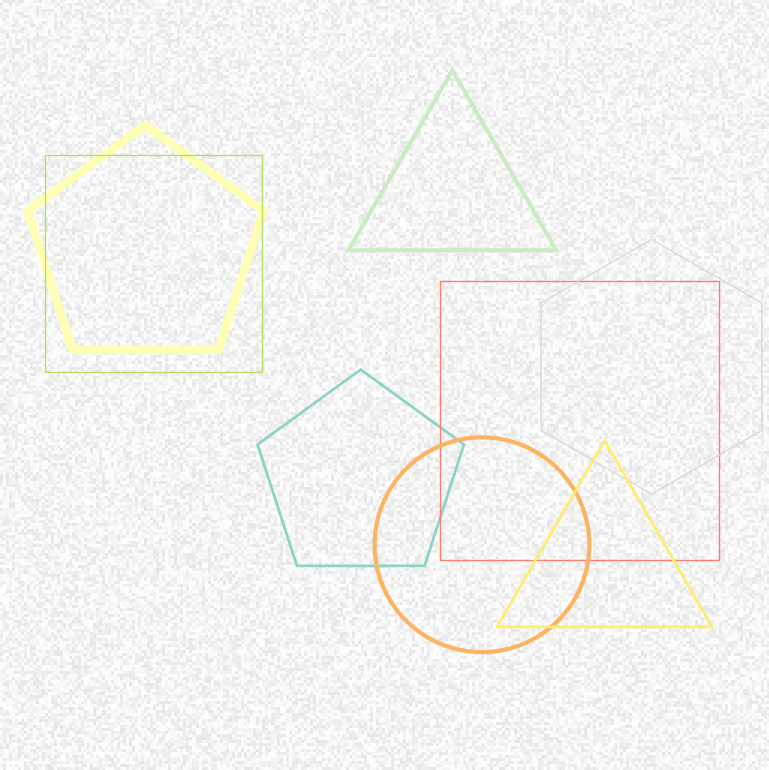[{"shape": "pentagon", "thickness": 1, "radius": 0.7, "center": [0.469, 0.379]}, {"shape": "pentagon", "thickness": 3, "radius": 0.81, "center": [0.189, 0.676]}, {"shape": "square", "thickness": 0.5, "radius": 0.91, "center": [0.753, 0.454]}, {"shape": "circle", "thickness": 1.5, "radius": 0.7, "center": [0.626, 0.293]}, {"shape": "square", "thickness": 0.5, "radius": 0.7, "center": [0.199, 0.658]}, {"shape": "hexagon", "thickness": 0.5, "radius": 0.83, "center": [0.846, 0.524]}, {"shape": "triangle", "thickness": 1.5, "radius": 0.78, "center": [0.587, 0.753]}, {"shape": "triangle", "thickness": 1, "radius": 0.81, "center": [0.785, 0.267]}]